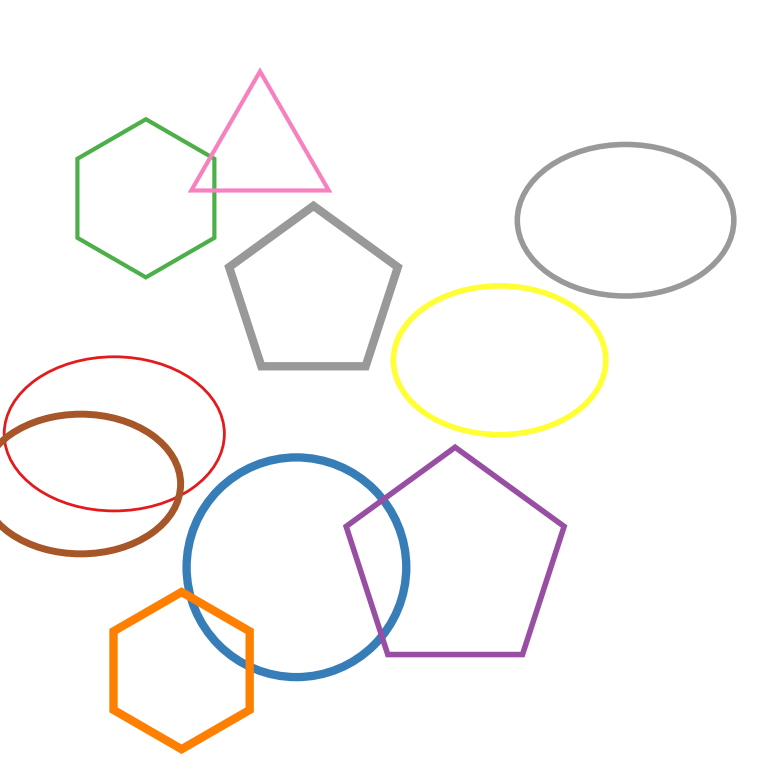[{"shape": "oval", "thickness": 1, "radius": 0.71, "center": [0.148, 0.437]}, {"shape": "circle", "thickness": 3, "radius": 0.71, "center": [0.385, 0.263]}, {"shape": "hexagon", "thickness": 1.5, "radius": 0.51, "center": [0.189, 0.742]}, {"shape": "pentagon", "thickness": 2, "radius": 0.74, "center": [0.591, 0.27]}, {"shape": "hexagon", "thickness": 3, "radius": 0.51, "center": [0.236, 0.129]}, {"shape": "oval", "thickness": 2, "radius": 0.69, "center": [0.649, 0.532]}, {"shape": "oval", "thickness": 2.5, "radius": 0.65, "center": [0.105, 0.371]}, {"shape": "triangle", "thickness": 1.5, "radius": 0.52, "center": [0.338, 0.804]}, {"shape": "oval", "thickness": 2, "radius": 0.7, "center": [0.812, 0.714]}, {"shape": "pentagon", "thickness": 3, "radius": 0.58, "center": [0.407, 0.617]}]